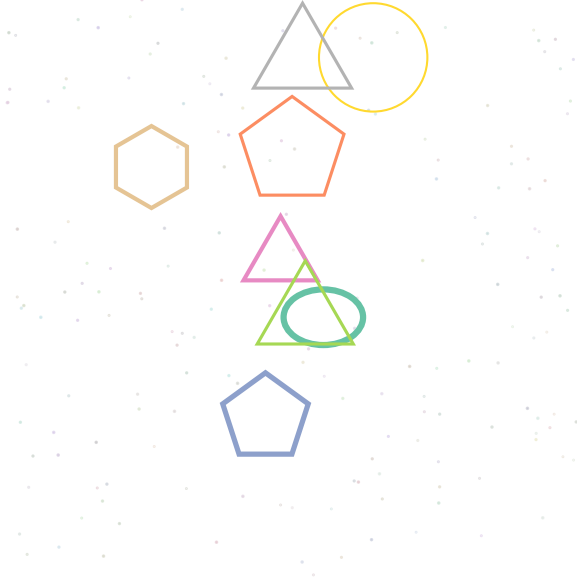[{"shape": "oval", "thickness": 3, "radius": 0.34, "center": [0.56, 0.45]}, {"shape": "pentagon", "thickness": 1.5, "radius": 0.47, "center": [0.506, 0.738]}, {"shape": "pentagon", "thickness": 2.5, "radius": 0.39, "center": [0.46, 0.276]}, {"shape": "triangle", "thickness": 2, "radius": 0.37, "center": [0.486, 0.551]}, {"shape": "triangle", "thickness": 1.5, "radius": 0.48, "center": [0.529, 0.451]}, {"shape": "circle", "thickness": 1, "radius": 0.47, "center": [0.646, 0.9]}, {"shape": "hexagon", "thickness": 2, "radius": 0.35, "center": [0.262, 0.71]}, {"shape": "triangle", "thickness": 1.5, "radius": 0.49, "center": [0.524, 0.896]}]